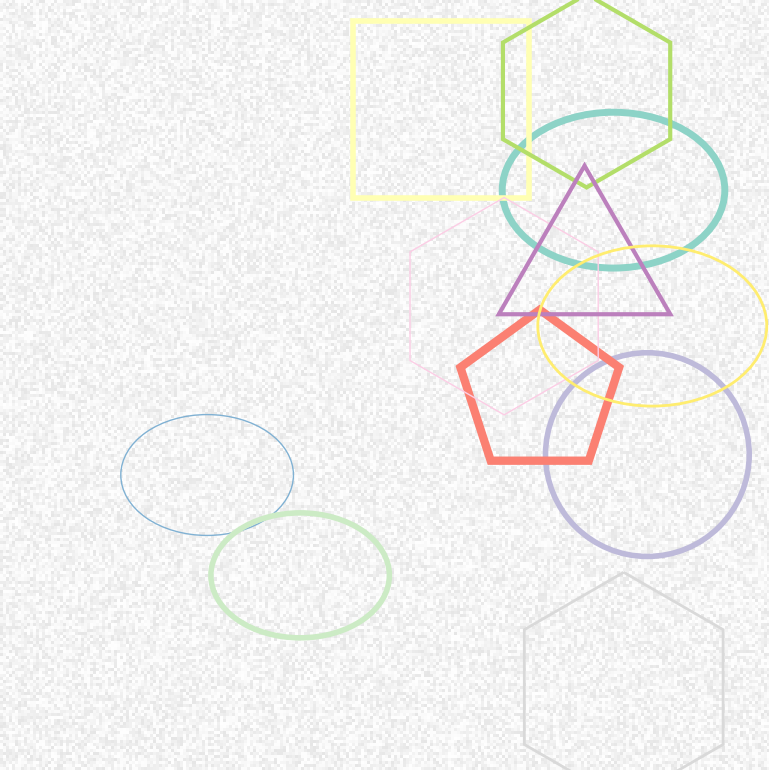[{"shape": "oval", "thickness": 2.5, "radius": 0.72, "center": [0.797, 0.753]}, {"shape": "square", "thickness": 2, "radius": 0.57, "center": [0.573, 0.858]}, {"shape": "circle", "thickness": 2, "radius": 0.66, "center": [0.841, 0.41]}, {"shape": "pentagon", "thickness": 3, "radius": 0.54, "center": [0.701, 0.489]}, {"shape": "oval", "thickness": 0.5, "radius": 0.56, "center": [0.269, 0.383]}, {"shape": "hexagon", "thickness": 1.5, "radius": 0.63, "center": [0.762, 0.882]}, {"shape": "hexagon", "thickness": 0.5, "radius": 0.71, "center": [0.655, 0.602]}, {"shape": "hexagon", "thickness": 1, "radius": 0.75, "center": [0.81, 0.108]}, {"shape": "triangle", "thickness": 1.5, "radius": 0.64, "center": [0.759, 0.656]}, {"shape": "oval", "thickness": 2, "radius": 0.58, "center": [0.39, 0.253]}, {"shape": "oval", "thickness": 1, "radius": 0.74, "center": [0.847, 0.577]}]